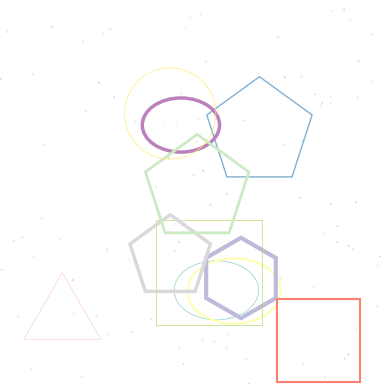[{"shape": "oval", "thickness": 0.5, "radius": 0.55, "center": [0.562, 0.246]}, {"shape": "oval", "thickness": 1.5, "radius": 0.6, "center": [0.608, 0.244]}, {"shape": "hexagon", "thickness": 3, "radius": 0.52, "center": [0.626, 0.278]}, {"shape": "square", "thickness": 1.5, "radius": 0.54, "center": [0.827, 0.116]}, {"shape": "pentagon", "thickness": 1, "radius": 0.72, "center": [0.674, 0.657]}, {"shape": "square", "thickness": 0.5, "radius": 0.68, "center": [0.543, 0.292]}, {"shape": "triangle", "thickness": 0.5, "radius": 0.58, "center": [0.162, 0.177]}, {"shape": "pentagon", "thickness": 2.5, "radius": 0.55, "center": [0.442, 0.332]}, {"shape": "oval", "thickness": 2.5, "radius": 0.5, "center": [0.47, 0.675]}, {"shape": "pentagon", "thickness": 2, "radius": 0.71, "center": [0.512, 0.51]}, {"shape": "circle", "thickness": 0.5, "radius": 0.59, "center": [0.442, 0.705]}]